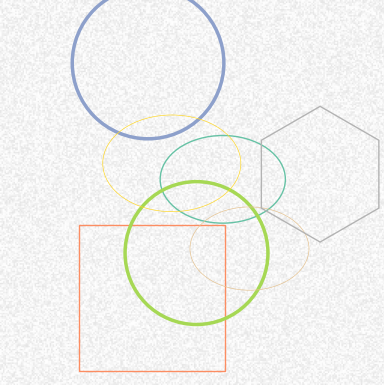[{"shape": "oval", "thickness": 1, "radius": 0.81, "center": [0.579, 0.534]}, {"shape": "square", "thickness": 1, "radius": 0.94, "center": [0.395, 0.226]}, {"shape": "circle", "thickness": 2.5, "radius": 0.98, "center": [0.385, 0.836]}, {"shape": "circle", "thickness": 2.5, "radius": 0.93, "center": [0.51, 0.343]}, {"shape": "oval", "thickness": 0.5, "radius": 0.9, "center": [0.446, 0.576]}, {"shape": "oval", "thickness": 0.5, "radius": 0.77, "center": [0.648, 0.354]}, {"shape": "hexagon", "thickness": 1, "radius": 0.88, "center": [0.831, 0.548]}]